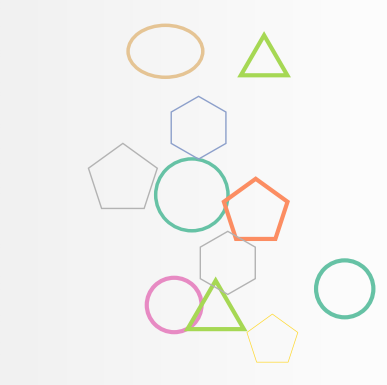[{"shape": "circle", "thickness": 2.5, "radius": 0.47, "center": [0.495, 0.494]}, {"shape": "circle", "thickness": 3, "radius": 0.37, "center": [0.89, 0.25]}, {"shape": "pentagon", "thickness": 3, "radius": 0.43, "center": [0.66, 0.449]}, {"shape": "hexagon", "thickness": 1, "radius": 0.41, "center": [0.512, 0.668]}, {"shape": "circle", "thickness": 3, "radius": 0.35, "center": [0.449, 0.208]}, {"shape": "triangle", "thickness": 3, "radius": 0.35, "center": [0.682, 0.839]}, {"shape": "triangle", "thickness": 3, "radius": 0.42, "center": [0.557, 0.187]}, {"shape": "pentagon", "thickness": 0.5, "radius": 0.35, "center": [0.703, 0.115]}, {"shape": "oval", "thickness": 2.5, "radius": 0.48, "center": [0.427, 0.867]}, {"shape": "hexagon", "thickness": 1, "radius": 0.41, "center": [0.588, 0.317]}, {"shape": "pentagon", "thickness": 1, "radius": 0.47, "center": [0.317, 0.534]}]